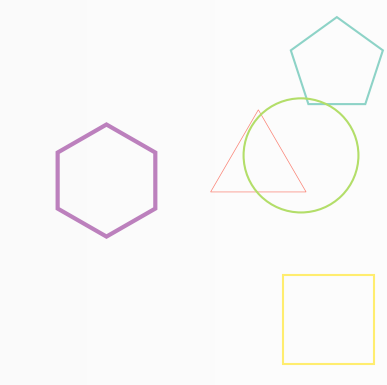[{"shape": "pentagon", "thickness": 1.5, "radius": 0.62, "center": [0.869, 0.831]}, {"shape": "triangle", "thickness": 0.5, "radius": 0.71, "center": [0.667, 0.573]}, {"shape": "circle", "thickness": 1.5, "radius": 0.74, "center": [0.777, 0.596]}, {"shape": "hexagon", "thickness": 3, "radius": 0.73, "center": [0.275, 0.531]}, {"shape": "square", "thickness": 1.5, "radius": 0.58, "center": [0.848, 0.17]}]